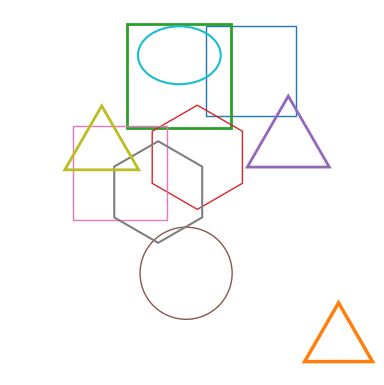[{"shape": "square", "thickness": 1, "radius": 0.58, "center": [0.653, 0.815]}, {"shape": "triangle", "thickness": 2.5, "radius": 0.51, "center": [0.879, 0.112]}, {"shape": "square", "thickness": 2, "radius": 0.67, "center": [0.465, 0.802]}, {"shape": "hexagon", "thickness": 1, "radius": 0.68, "center": [0.513, 0.591]}, {"shape": "triangle", "thickness": 2, "radius": 0.62, "center": [0.749, 0.628]}, {"shape": "circle", "thickness": 1, "radius": 0.6, "center": [0.483, 0.29]}, {"shape": "square", "thickness": 1, "radius": 0.61, "center": [0.312, 0.551]}, {"shape": "hexagon", "thickness": 1.5, "radius": 0.66, "center": [0.411, 0.501]}, {"shape": "triangle", "thickness": 2, "radius": 0.55, "center": [0.264, 0.614]}, {"shape": "oval", "thickness": 1.5, "radius": 0.54, "center": [0.466, 0.856]}]